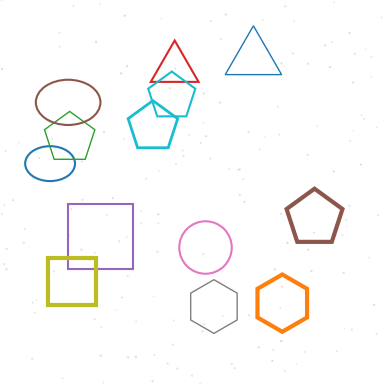[{"shape": "triangle", "thickness": 1, "radius": 0.42, "center": [0.658, 0.848]}, {"shape": "oval", "thickness": 1.5, "radius": 0.32, "center": [0.13, 0.575]}, {"shape": "hexagon", "thickness": 3, "radius": 0.37, "center": [0.733, 0.213]}, {"shape": "pentagon", "thickness": 1, "radius": 0.34, "center": [0.181, 0.642]}, {"shape": "triangle", "thickness": 1.5, "radius": 0.36, "center": [0.454, 0.823]}, {"shape": "square", "thickness": 1.5, "radius": 0.42, "center": [0.261, 0.386]}, {"shape": "oval", "thickness": 1.5, "radius": 0.42, "center": [0.177, 0.734]}, {"shape": "pentagon", "thickness": 3, "radius": 0.38, "center": [0.817, 0.434]}, {"shape": "circle", "thickness": 1.5, "radius": 0.34, "center": [0.534, 0.357]}, {"shape": "hexagon", "thickness": 1, "radius": 0.35, "center": [0.556, 0.204]}, {"shape": "square", "thickness": 3, "radius": 0.31, "center": [0.187, 0.268]}, {"shape": "pentagon", "thickness": 1.5, "radius": 0.32, "center": [0.446, 0.75]}, {"shape": "pentagon", "thickness": 2, "radius": 0.34, "center": [0.397, 0.671]}]